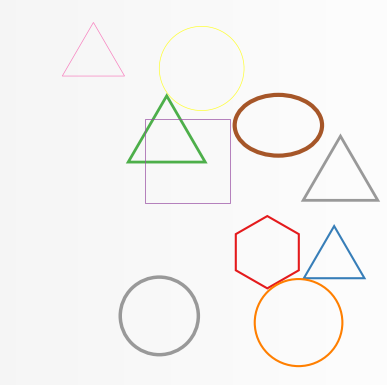[{"shape": "hexagon", "thickness": 1.5, "radius": 0.47, "center": [0.69, 0.345]}, {"shape": "triangle", "thickness": 1.5, "radius": 0.45, "center": [0.862, 0.322]}, {"shape": "triangle", "thickness": 2, "radius": 0.57, "center": [0.43, 0.636]}, {"shape": "square", "thickness": 0.5, "radius": 0.55, "center": [0.484, 0.583]}, {"shape": "circle", "thickness": 1.5, "radius": 0.57, "center": [0.77, 0.162]}, {"shape": "circle", "thickness": 0.5, "radius": 0.55, "center": [0.52, 0.822]}, {"shape": "oval", "thickness": 3, "radius": 0.56, "center": [0.718, 0.675]}, {"shape": "triangle", "thickness": 0.5, "radius": 0.46, "center": [0.241, 0.849]}, {"shape": "circle", "thickness": 2.5, "radius": 0.5, "center": [0.411, 0.179]}, {"shape": "triangle", "thickness": 2, "radius": 0.56, "center": [0.879, 0.535]}]